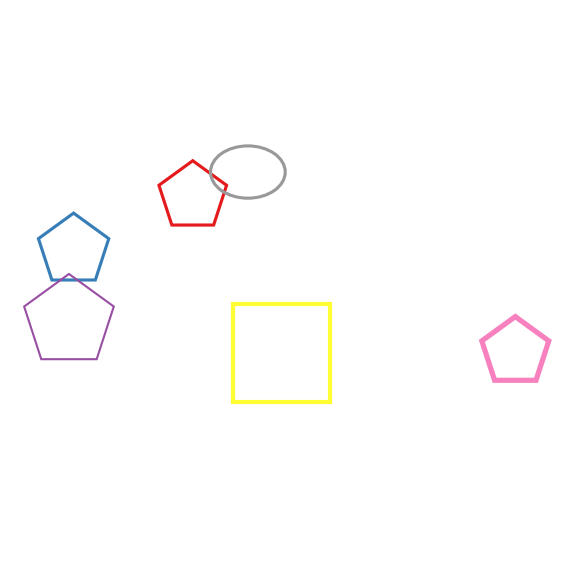[{"shape": "pentagon", "thickness": 1.5, "radius": 0.31, "center": [0.334, 0.659]}, {"shape": "pentagon", "thickness": 1.5, "radius": 0.32, "center": [0.127, 0.566]}, {"shape": "pentagon", "thickness": 1, "radius": 0.41, "center": [0.119, 0.443]}, {"shape": "square", "thickness": 2, "radius": 0.42, "center": [0.487, 0.388]}, {"shape": "pentagon", "thickness": 2.5, "radius": 0.3, "center": [0.892, 0.39]}, {"shape": "oval", "thickness": 1.5, "radius": 0.32, "center": [0.429, 0.701]}]